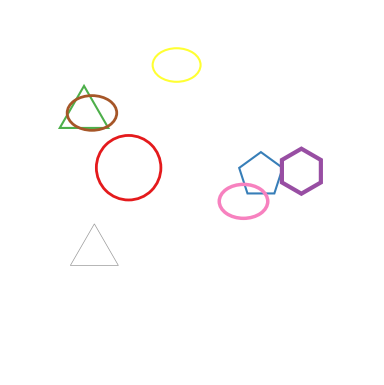[{"shape": "circle", "thickness": 2, "radius": 0.42, "center": [0.334, 0.564]}, {"shape": "pentagon", "thickness": 1.5, "radius": 0.3, "center": [0.678, 0.546]}, {"shape": "triangle", "thickness": 1.5, "radius": 0.36, "center": [0.218, 0.704]}, {"shape": "hexagon", "thickness": 3, "radius": 0.29, "center": [0.783, 0.555]}, {"shape": "oval", "thickness": 1.5, "radius": 0.31, "center": [0.459, 0.831]}, {"shape": "oval", "thickness": 2, "radius": 0.32, "center": [0.239, 0.707]}, {"shape": "oval", "thickness": 2.5, "radius": 0.32, "center": [0.632, 0.477]}, {"shape": "triangle", "thickness": 0.5, "radius": 0.36, "center": [0.245, 0.346]}]